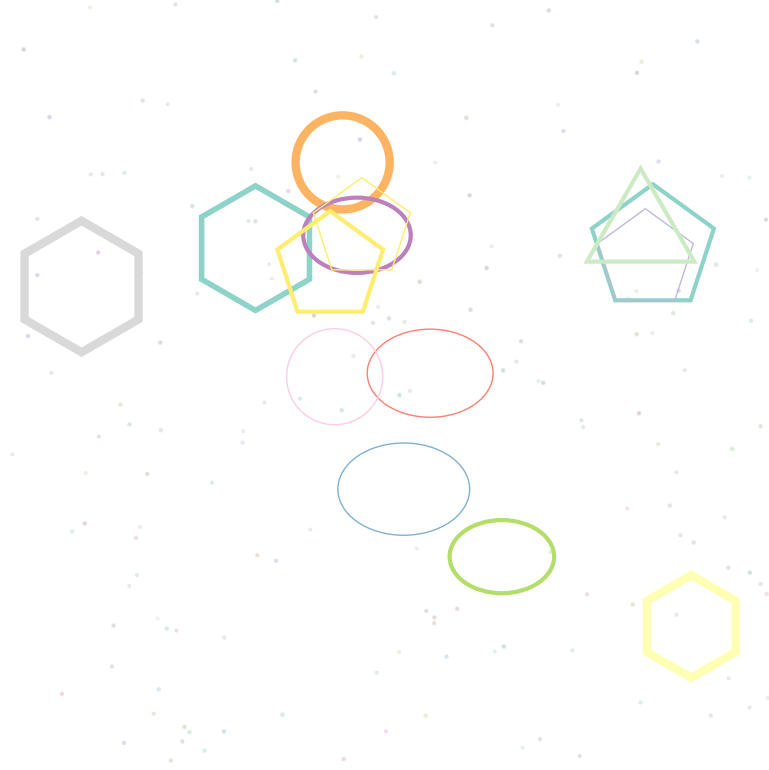[{"shape": "hexagon", "thickness": 2, "radius": 0.4, "center": [0.332, 0.678]}, {"shape": "pentagon", "thickness": 1.5, "radius": 0.42, "center": [0.848, 0.677]}, {"shape": "hexagon", "thickness": 3, "radius": 0.33, "center": [0.898, 0.186]}, {"shape": "pentagon", "thickness": 0.5, "radius": 0.33, "center": [0.838, 0.664]}, {"shape": "oval", "thickness": 0.5, "radius": 0.41, "center": [0.559, 0.515]}, {"shape": "oval", "thickness": 0.5, "radius": 0.43, "center": [0.524, 0.365]}, {"shape": "circle", "thickness": 3, "radius": 0.31, "center": [0.445, 0.789]}, {"shape": "oval", "thickness": 1.5, "radius": 0.34, "center": [0.652, 0.277]}, {"shape": "circle", "thickness": 0.5, "radius": 0.31, "center": [0.435, 0.511]}, {"shape": "hexagon", "thickness": 3, "radius": 0.43, "center": [0.106, 0.628]}, {"shape": "oval", "thickness": 1.5, "radius": 0.35, "center": [0.464, 0.694]}, {"shape": "triangle", "thickness": 1.5, "radius": 0.4, "center": [0.832, 0.701]}, {"shape": "pentagon", "thickness": 0.5, "radius": 0.33, "center": [0.47, 0.703]}, {"shape": "pentagon", "thickness": 1.5, "radius": 0.36, "center": [0.429, 0.654]}]